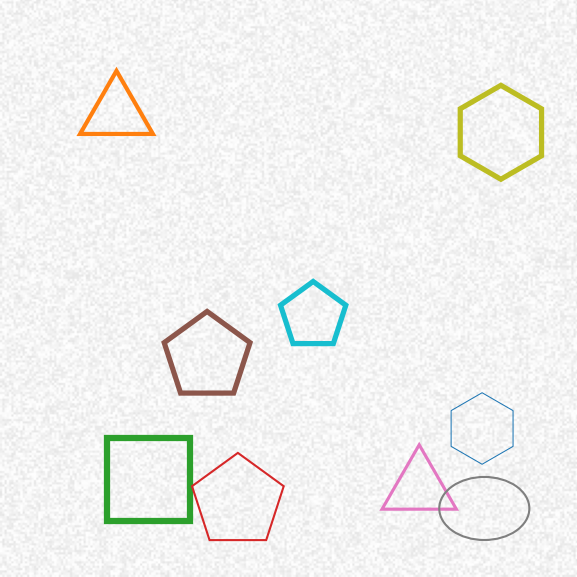[{"shape": "hexagon", "thickness": 0.5, "radius": 0.31, "center": [0.835, 0.257]}, {"shape": "triangle", "thickness": 2, "radius": 0.36, "center": [0.202, 0.804]}, {"shape": "square", "thickness": 3, "radius": 0.36, "center": [0.257, 0.169]}, {"shape": "pentagon", "thickness": 1, "radius": 0.42, "center": [0.412, 0.131]}, {"shape": "pentagon", "thickness": 2.5, "radius": 0.39, "center": [0.359, 0.382]}, {"shape": "triangle", "thickness": 1.5, "radius": 0.37, "center": [0.726, 0.155]}, {"shape": "oval", "thickness": 1, "radius": 0.39, "center": [0.839, 0.119]}, {"shape": "hexagon", "thickness": 2.5, "radius": 0.41, "center": [0.867, 0.77]}, {"shape": "pentagon", "thickness": 2.5, "radius": 0.3, "center": [0.542, 0.452]}]